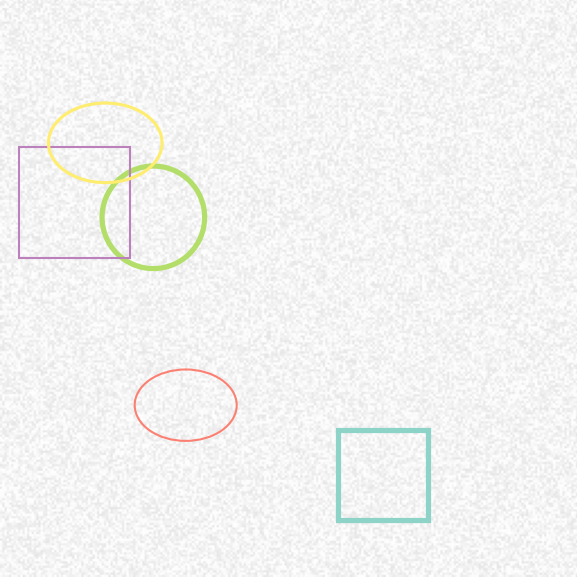[{"shape": "square", "thickness": 2.5, "radius": 0.39, "center": [0.663, 0.177]}, {"shape": "oval", "thickness": 1, "radius": 0.44, "center": [0.322, 0.298]}, {"shape": "circle", "thickness": 2.5, "radius": 0.44, "center": [0.266, 0.623]}, {"shape": "square", "thickness": 1, "radius": 0.48, "center": [0.129, 0.648]}, {"shape": "oval", "thickness": 1.5, "radius": 0.49, "center": [0.182, 0.752]}]